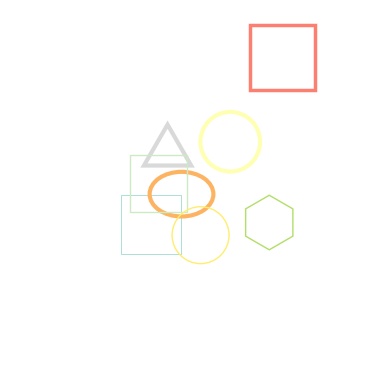[{"shape": "square", "thickness": 0.5, "radius": 0.39, "center": [0.392, 0.416]}, {"shape": "circle", "thickness": 3, "radius": 0.39, "center": [0.598, 0.632]}, {"shape": "square", "thickness": 2.5, "radius": 0.42, "center": [0.734, 0.851]}, {"shape": "oval", "thickness": 3, "radius": 0.41, "center": [0.471, 0.496]}, {"shape": "hexagon", "thickness": 1, "radius": 0.35, "center": [0.699, 0.422]}, {"shape": "triangle", "thickness": 3, "radius": 0.35, "center": [0.435, 0.605]}, {"shape": "square", "thickness": 1, "radius": 0.37, "center": [0.411, 0.523]}, {"shape": "circle", "thickness": 1, "radius": 0.37, "center": [0.521, 0.389]}]